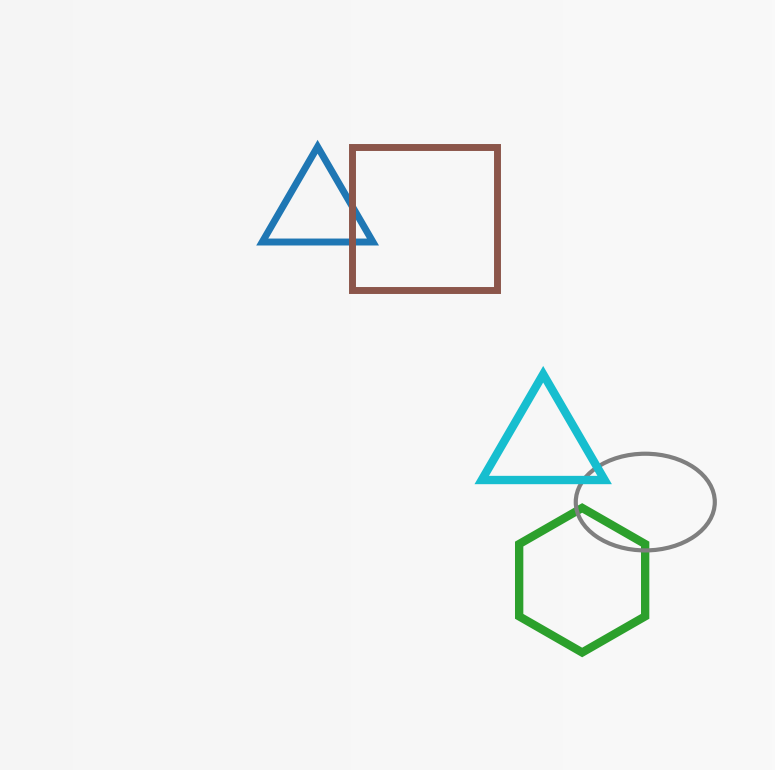[{"shape": "triangle", "thickness": 2.5, "radius": 0.41, "center": [0.41, 0.727]}, {"shape": "hexagon", "thickness": 3, "radius": 0.47, "center": [0.751, 0.246]}, {"shape": "square", "thickness": 2.5, "radius": 0.47, "center": [0.548, 0.716]}, {"shape": "oval", "thickness": 1.5, "radius": 0.45, "center": [0.833, 0.348]}, {"shape": "triangle", "thickness": 3, "radius": 0.46, "center": [0.701, 0.422]}]